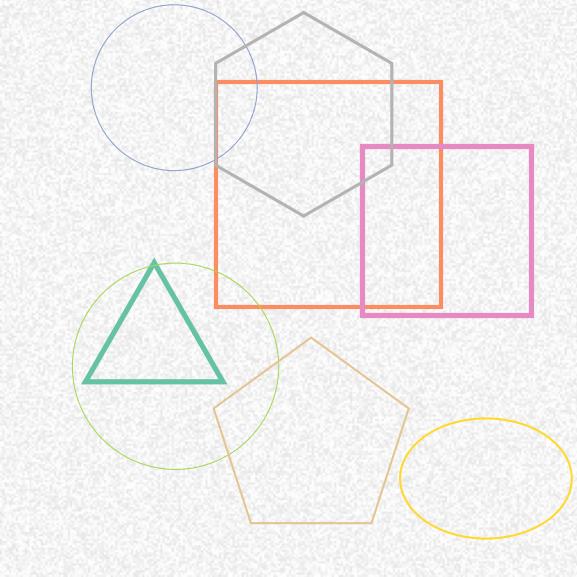[{"shape": "triangle", "thickness": 2.5, "radius": 0.69, "center": [0.267, 0.407]}, {"shape": "square", "thickness": 2, "radius": 0.98, "center": [0.569, 0.663]}, {"shape": "circle", "thickness": 0.5, "radius": 0.72, "center": [0.302, 0.847]}, {"shape": "square", "thickness": 2.5, "radius": 0.73, "center": [0.773, 0.6]}, {"shape": "circle", "thickness": 0.5, "radius": 0.89, "center": [0.304, 0.365]}, {"shape": "oval", "thickness": 1, "radius": 0.74, "center": [0.841, 0.171]}, {"shape": "pentagon", "thickness": 1, "radius": 0.89, "center": [0.539, 0.237]}, {"shape": "hexagon", "thickness": 1.5, "radius": 0.88, "center": [0.526, 0.801]}]